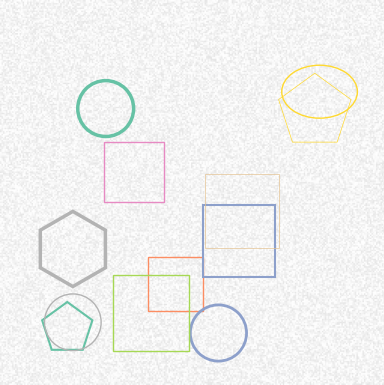[{"shape": "circle", "thickness": 2.5, "radius": 0.36, "center": [0.275, 0.718]}, {"shape": "pentagon", "thickness": 1.5, "radius": 0.34, "center": [0.175, 0.147]}, {"shape": "square", "thickness": 1, "radius": 0.35, "center": [0.456, 0.263]}, {"shape": "square", "thickness": 1.5, "radius": 0.47, "center": [0.621, 0.375]}, {"shape": "circle", "thickness": 2, "radius": 0.37, "center": [0.567, 0.135]}, {"shape": "square", "thickness": 1, "radius": 0.39, "center": [0.348, 0.552]}, {"shape": "square", "thickness": 1, "radius": 0.49, "center": [0.393, 0.187]}, {"shape": "pentagon", "thickness": 0.5, "radius": 0.49, "center": [0.818, 0.711]}, {"shape": "oval", "thickness": 1, "radius": 0.49, "center": [0.83, 0.762]}, {"shape": "square", "thickness": 0.5, "radius": 0.48, "center": [0.629, 0.453]}, {"shape": "hexagon", "thickness": 2.5, "radius": 0.49, "center": [0.189, 0.353]}, {"shape": "circle", "thickness": 1, "radius": 0.37, "center": [0.189, 0.163]}]